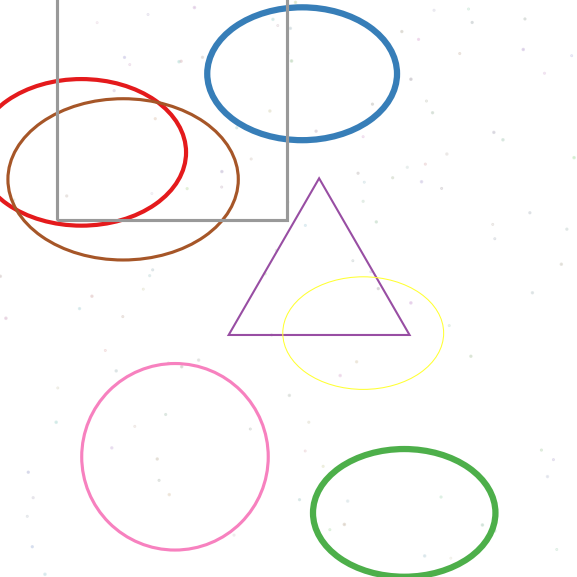[{"shape": "oval", "thickness": 2, "radius": 0.91, "center": [0.141, 0.735]}, {"shape": "oval", "thickness": 3, "radius": 0.82, "center": [0.523, 0.871]}, {"shape": "oval", "thickness": 3, "radius": 0.79, "center": [0.7, 0.111]}, {"shape": "triangle", "thickness": 1, "radius": 0.9, "center": [0.553, 0.51]}, {"shape": "oval", "thickness": 0.5, "radius": 0.7, "center": [0.629, 0.422]}, {"shape": "oval", "thickness": 1.5, "radius": 1.0, "center": [0.213, 0.689]}, {"shape": "circle", "thickness": 1.5, "radius": 0.81, "center": [0.303, 0.208]}, {"shape": "square", "thickness": 1.5, "radius": 0.99, "center": [0.298, 0.817]}]